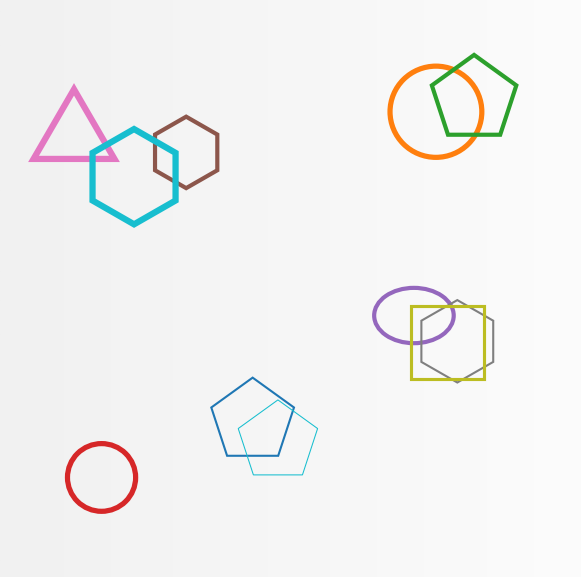[{"shape": "pentagon", "thickness": 1, "radius": 0.37, "center": [0.435, 0.27]}, {"shape": "circle", "thickness": 2.5, "radius": 0.39, "center": [0.75, 0.806]}, {"shape": "pentagon", "thickness": 2, "radius": 0.38, "center": [0.816, 0.828]}, {"shape": "circle", "thickness": 2.5, "radius": 0.29, "center": [0.175, 0.172]}, {"shape": "oval", "thickness": 2, "radius": 0.34, "center": [0.712, 0.453]}, {"shape": "hexagon", "thickness": 2, "radius": 0.31, "center": [0.32, 0.735]}, {"shape": "triangle", "thickness": 3, "radius": 0.4, "center": [0.127, 0.764]}, {"shape": "hexagon", "thickness": 1, "radius": 0.36, "center": [0.787, 0.408]}, {"shape": "square", "thickness": 1.5, "radius": 0.31, "center": [0.77, 0.406]}, {"shape": "hexagon", "thickness": 3, "radius": 0.41, "center": [0.231, 0.693]}, {"shape": "pentagon", "thickness": 0.5, "radius": 0.36, "center": [0.478, 0.235]}]